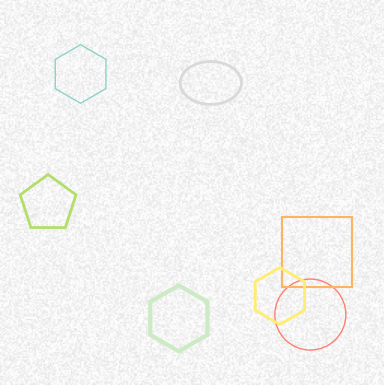[{"shape": "hexagon", "thickness": 1, "radius": 0.38, "center": [0.209, 0.808]}, {"shape": "square", "thickness": 0.5, "radius": 0.36, "center": [0.407, 0.187]}, {"shape": "circle", "thickness": 1, "radius": 0.46, "center": [0.806, 0.183]}, {"shape": "square", "thickness": 1.5, "radius": 0.45, "center": [0.824, 0.346]}, {"shape": "pentagon", "thickness": 2, "radius": 0.38, "center": [0.125, 0.471]}, {"shape": "oval", "thickness": 2, "radius": 0.4, "center": [0.548, 0.785]}, {"shape": "hexagon", "thickness": 3, "radius": 0.43, "center": [0.464, 0.173]}, {"shape": "hexagon", "thickness": 2, "radius": 0.37, "center": [0.727, 0.231]}]